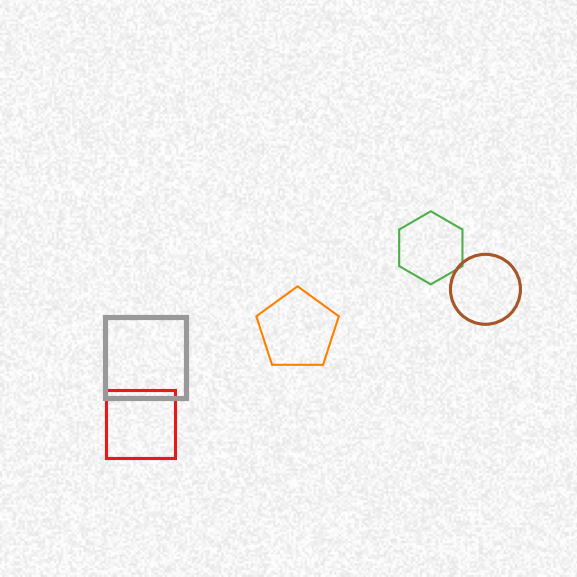[{"shape": "square", "thickness": 1.5, "radius": 0.3, "center": [0.243, 0.265]}, {"shape": "hexagon", "thickness": 1, "radius": 0.32, "center": [0.746, 0.57]}, {"shape": "pentagon", "thickness": 1, "radius": 0.38, "center": [0.515, 0.428]}, {"shape": "circle", "thickness": 1.5, "radius": 0.3, "center": [0.841, 0.498]}, {"shape": "square", "thickness": 2.5, "radius": 0.35, "center": [0.252, 0.381]}]